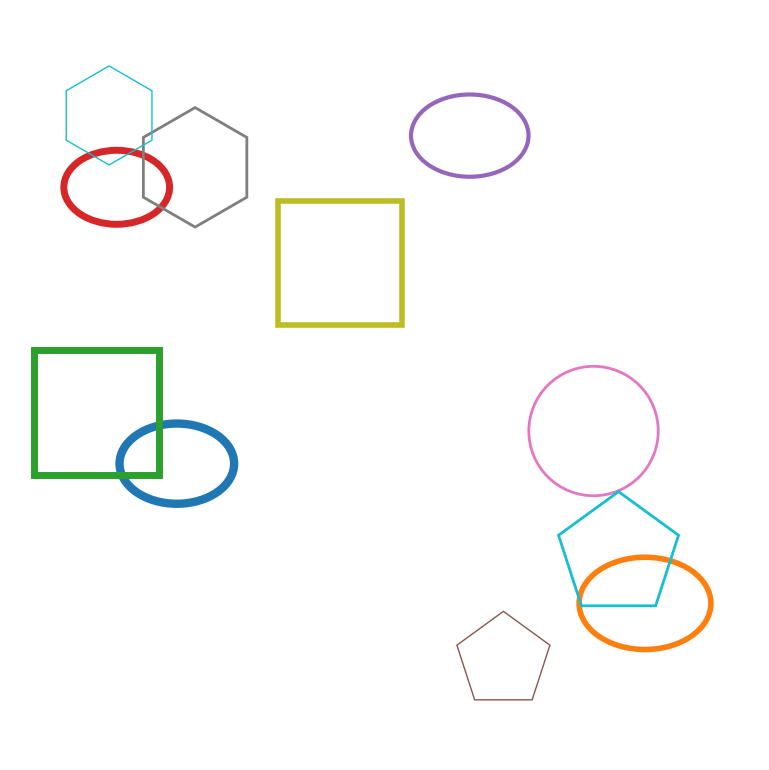[{"shape": "oval", "thickness": 3, "radius": 0.37, "center": [0.23, 0.398]}, {"shape": "oval", "thickness": 2, "radius": 0.43, "center": [0.838, 0.216]}, {"shape": "square", "thickness": 2.5, "radius": 0.41, "center": [0.125, 0.464]}, {"shape": "oval", "thickness": 2.5, "radius": 0.34, "center": [0.152, 0.757]}, {"shape": "oval", "thickness": 1.5, "radius": 0.38, "center": [0.61, 0.824]}, {"shape": "pentagon", "thickness": 0.5, "radius": 0.32, "center": [0.654, 0.142]}, {"shape": "circle", "thickness": 1, "radius": 0.42, "center": [0.771, 0.44]}, {"shape": "hexagon", "thickness": 1, "radius": 0.39, "center": [0.253, 0.783]}, {"shape": "square", "thickness": 2, "radius": 0.4, "center": [0.442, 0.658]}, {"shape": "hexagon", "thickness": 0.5, "radius": 0.32, "center": [0.142, 0.85]}, {"shape": "pentagon", "thickness": 1, "radius": 0.41, "center": [0.803, 0.28]}]